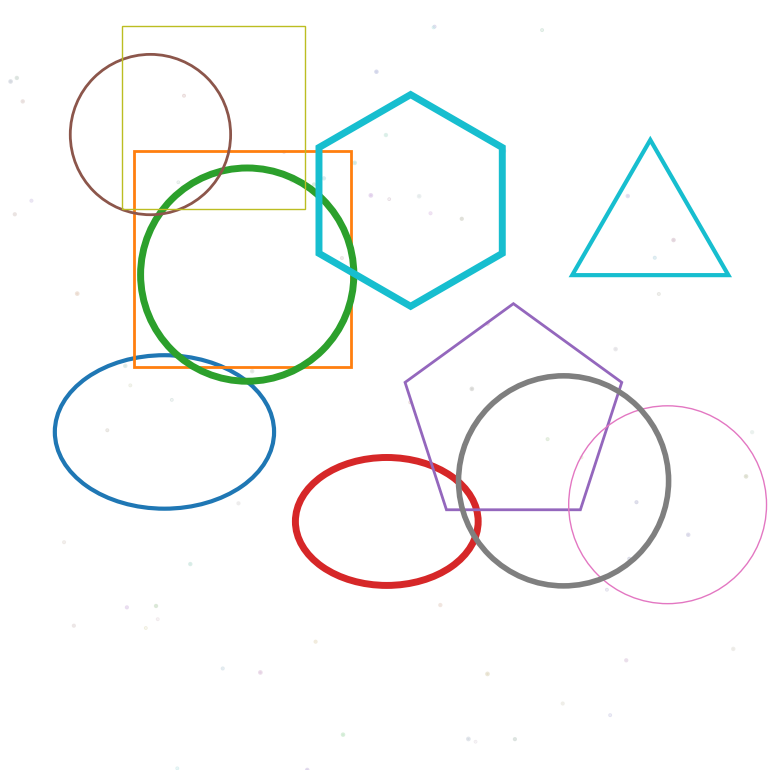[{"shape": "oval", "thickness": 1.5, "radius": 0.71, "center": [0.214, 0.439]}, {"shape": "square", "thickness": 1, "radius": 0.7, "center": [0.315, 0.664]}, {"shape": "circle", "thickness": 2.5, "radius": 0.69, "center": [0.321, 0.643]}, {"shape": "oval", "thickness": 2.5, "radius": 0.59, "center": [0.502, 0.323]}, {"shape": "pentagon", "thickness": 1, "radius": 0.74, "center": [0.667, 0.458]}, {"shape": "circle", "thickness": 1, "radius": 0.52, "center": [0.195, 0.825]}, {"shape": "circle", "thickness": 0.5, "radius": 0.64, "center": [0.867, 0.344]}, {"shape": "circle", "thickness": 2, "radius": 0.68, "center": [0.732, 0.376]}, {"shape": "square", "thickness": 0.5, "radius": 0.59, "center": [0.277, 0.847]}, {"shape": "triangle", "thickness": 1.5, "radius": 0.59, "center": [0.845, 0.701]}, {"shape": "hexagon", "thickness": 2.5, "radius": 0.69, "center": [0.533, 0.74]}]